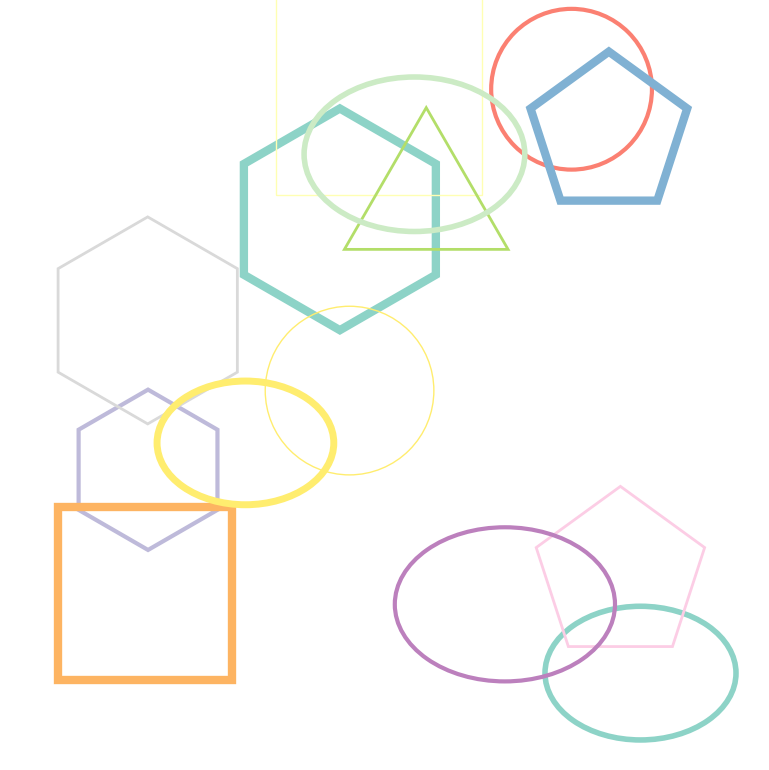[{"shape": "oval", "thickness": 2, "radius": 0.62, "center": [0.832, 0.126]}, {"shape": "hexagon", "thickness": 3, "radius": 0.72, "center": [0.441, 0.715]}, {"shape": "square", "thickness": 0.5, "radius": 0.67, "center": [0.492, 0.881]}, {"shape": "hexagon", "thickness": 1.5, "radius": 0.52, "center": [0.192, 0.39]}, {"shape": "circle", "thickness": 1.5, "radius": 0.52, "center": [0.742, 0.884]}, {"shape": "pentagon", "thickness": 3, "radius": 0.53, "center": [0.791, 0.826]}, {"shape": "square", "thickness": 3, "radius": 0.56, "center": [0.188, 0.229]}, {"shape": "triangle", "thickness": 1, "radius": 0.61, "center": [0.554, 0.737]}, {"shape": "pentagon", "thickness": 1, "radius": 0.57, "center": [0.806, 0.253]}, {"shape": "hexagon", "thickness": 1, "radius": 0.67, "center": [0.192, 0.584]}, {"shape": "oval", "thickness": 1.5, "radius": 0.71, "center": [0.656, 0.215]}, {"shape": "oval", "thickness": 2, "radius": 0.72, "center": [0.538, 0.8]}, {"shape": "circle", "thickness": 0.5, "radius": 0.55, "center": [0.454, 0.493]}, {"shape": "oval", "thickness": 2.5, "radius": 0.57, "center": [0.319, 0.425]}]